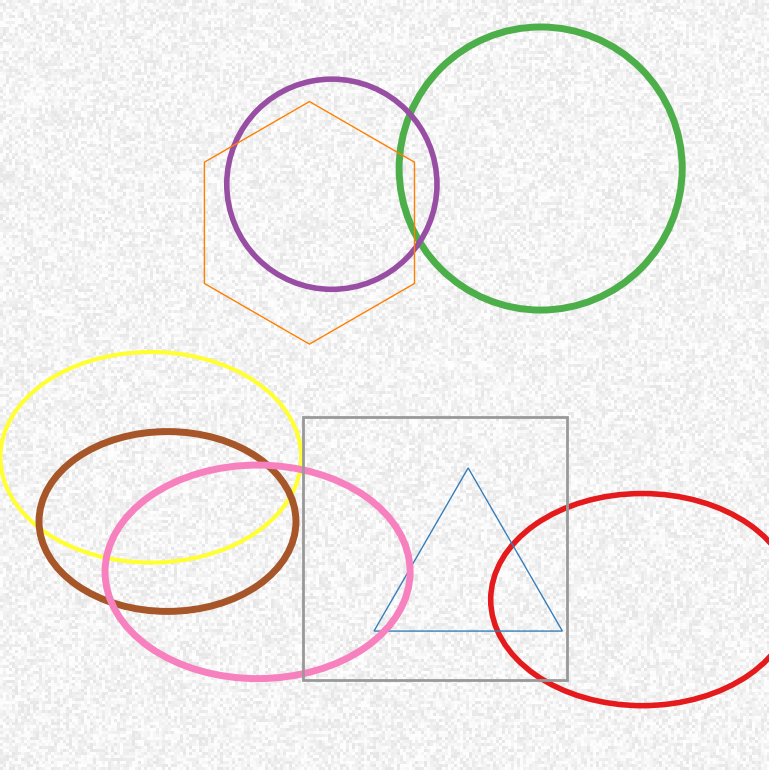[{"shape": "oval", "thickness": 2, "radius": 0.98, "center": [0.834, 0.221]}, {"shape": "triangle", "thickness": 0.5, "radius": 0.71, "center": [0.608, 0.251]}, {"shape": "circle", "thickness": 2.5, "radius": 0.92, "center": [0.702, 0.781]}, {"shape": "circle", "thickness": 2, "radius": 0.68, "center": [0.431, 0.761]}, {"shape": "hexagon", "thickness": 0.5, "radius": 0.79, "center": [0.402, 0.711]}, {"shape": "oval", "thickness": 1.5, "radius": 0.98, "center": [0.196, 0.406]}, {"shape": "oval", "thickness": 2.5, "radius": 0.83, "center": [0.218, 0.323]}, {"shape": "oval", "thickness": 2.5, "radius": 0.99, "center": [0.335, 0.257]}, {"shape": "square", "thickness": 1, "radius": 0.86, "center": [0.565, 0.288]}]